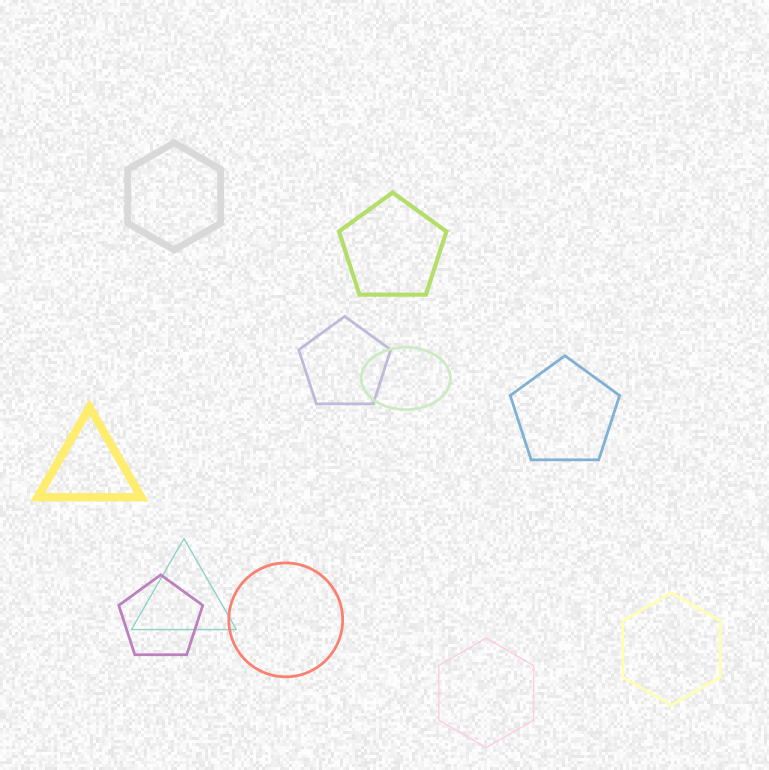[{"shape": "triangle", "thickness": 0.5, "radius": 0.39, "center": [0.239, 0.222]}, {"shape": "hexagon", "thickness": 1, "radius": 0.37, "center": [0.872, 0.157]}, {"shape": "pentagon", "thickness": 1, "radius": 0.31, "center": [0.448, 0.526]}, {"shape": "circle", "thickness": 1, "radius": 0.37, "center": [0.371, 0.195]}, {"shape": "pentagon", "thickness": 1, "radius": 0.37, "center": [0.734, 0.463]}, {"shape": "pentagon", "thickness": 1.5, "radius": 0.37, "center": [0.51, 0.677]}, {"shape": "hexagon", "thickness": 0.5, "radius": 0.36, "center": [0.631, 0.1]}, {"shape": "hexagon", "thickness": 2.5, "radius": 0.35, "center": [0.226, 0.745]}, {"shape": "pentagon", "thickness": 1, "radius": 0.29, "center": [0.209, 0.196]}, {"shape": "oval", "thickness": 1, "radius": 0.29, "center": [0.527, 0.509]}, {"shape": "triangle", "thickness": 3, "radius": 0.39, "center": [0.116, 0.393]}]